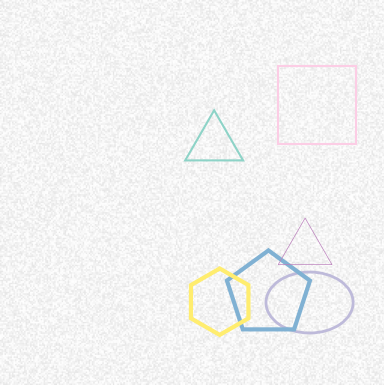[{"shape": "triangle", "thickness": 1.5, "radius": 0.43, "center": [0.556, 0.627]}, {"shape": "oval", "thickness": 2, "radius": 0.57, "center": [0.804, 0.214]}, {"shape": "pentagon", "thickness": 3, "radius": 0.57, "center": [0.697, 0.236]}, {"shape": "square", "thickness": 1.5, "radius": 0.51, "center": [0.824, 0.727]}, {"shape": "triangle", "thickness": 0.5, "radius": 0.4, "center": [0.793, 0.353]}, {"shape": "hexagon", "thickness": 3, "radius": 0.43, "center": [0.571, 0.216]}]